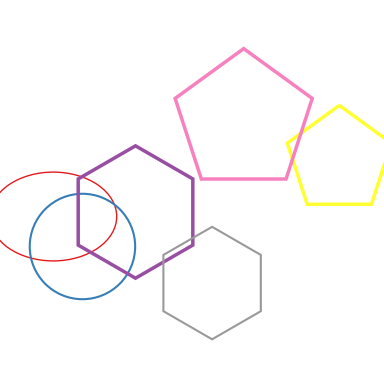[{"shape": "oval", "thickness": 1, "radius": 0.82, "center": [0.138, 0.438]}, {"shape": "circle", "thickness": 1.5, "radius": 0.68, "center": [0.214, 0.36]}, {"shape": "hexagon", "thickness": 2.5, "radius": 0.86, "center": [0.352, 0.449]}, {"shape": "pentagon", "thickness": 2.5, "radius": 0.71, "center": [0.881, 0.584]}, {"shape": "pentagon", "thickness": 2.5, "radius": 0.94, "center": [0.633, 0.687]}, {"shape": "hexagon", "thickness": 1.5, "radius": 0.73, "center": [0.551, 0.265]}]